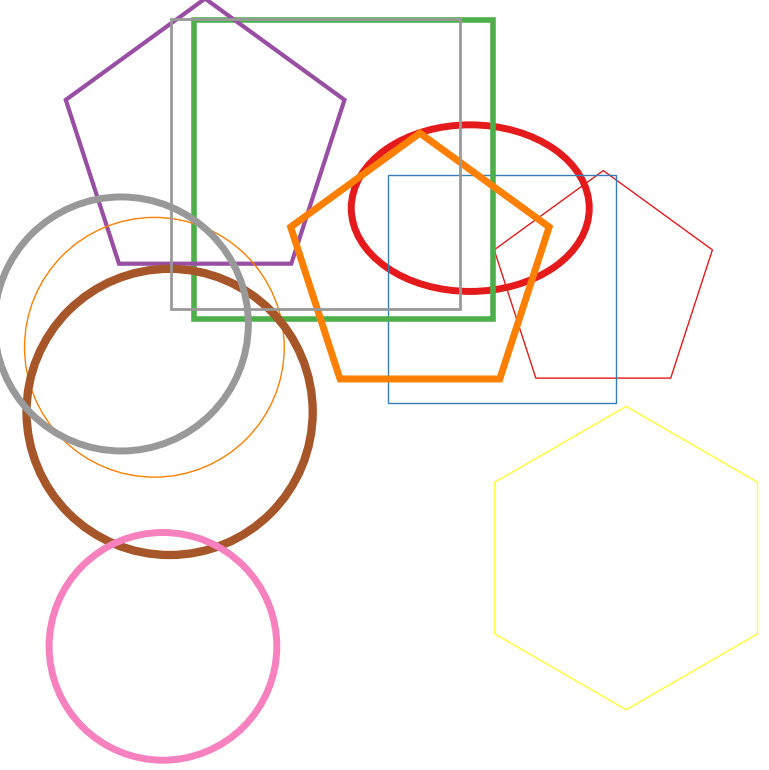[{"shape": "oval", "thickness": 2.5, "radius": 0.77, "center": [0.611, 0.73]}, {"shape": "pentagon", "thickness": 0.5, "radius": 0.74, "center": [0.783, 0.629]}, {"shape": "square", "thickness": 0.5, "radius": 0.74, "center": [0.653, 0.625]}, {"shape": "square", "thickness": 2, "radius": 0.97, "center": [0.446, 0.78]}, {"shape": "pentagon", "thickness": 1.5, "radius": 0.95, "center": [0.266, 0.811]}, {"shape": "circle", "thickness": 0.5, "radius": 0.84, "center": [0.201, 0.549]}, {"shape": "pentagon", "thickness": 2.5, "radius": 0.88, "center": [0.545, 0.651]}, {"shape": "hexagon", "thickness": 0.5, "radius": 0.98, "center": [0.813, 0.275]}, {"shape": "circle", "thickness": 3, "radius": 0.93, "center": [0.22, 0.465]}, {"shape": "circle", "thickness": 2.5, "radius": 0.74, "center": [0.212, 0.161]}, {"shape": "square", "thickness": 1, "radius": 0.94, "center": [0.41, 0.787]}, {"shape": "circle", "thickness": 2.5, "radius": 0.82, "center": [0.158, 0.579]}]